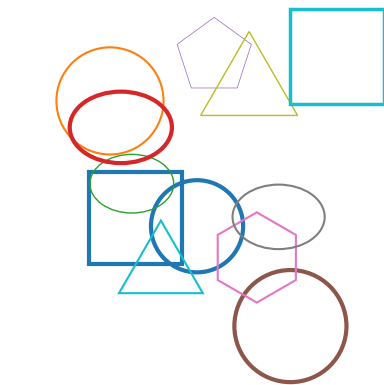[{"shape": "square", "thickness": 3, "radius": 0.6, "center": [0.352, 0.435]}, {"shape": "circle", "thickness": 3, "radius": 0.6, "center": [0.512, 0.412]}, {"shape": "circle", "thickness": 1.5, "radius": 0.7, "center": [0.286, 0.738]}, {"shape": "oval", "thickness": 1, "radius": 0.54, "center": [0.342, 0.523]}, {"shape": "oval", "thickness": 3, "radius": 0.66, "center": [0.314, 0.669]}, {"shape": "pentagon", "thickness": 0.5, "radius": 0.51, "center": [0.556, 0.853]}, {"shape": "circle", "thickness": 3, "radius": 0.73, "center": [0.754, 0.153]}, {"shape": "hexagon", "thickness": 1.5, "radius": 0.59, "center": [0.667, 0.331]}, {"shape": "oval", "thickness": 1.5, "radius": 0.6, "center": [0.724, 0.437]}, {"shape": "triangle", "thickness": 1, "radius": 0.73, "center": [0.647, 0.773]}, {"shape": "triangle", "thickness": 1.5, "radius": 0.63, "center": [0.418, 0.301]}, {"shape": "square", "thickness": 2.5, "radius": 0.61, "center": [0.875, 0.853]}]